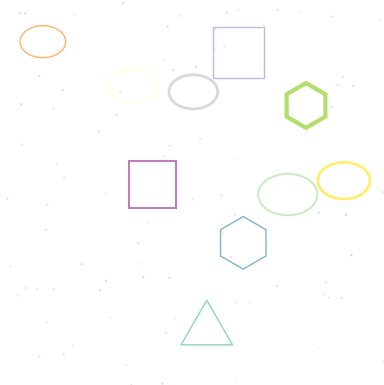[{"shape": "triangle", "thickness": 1, "radius": 0.39, "center": [0.537, 0.143]}, {"shape": "oval", "thickness": 0.5, "radius": 0.31, "center": [0.346, 0.777]}, {"shape": "square", "thickness": 1, "radius": 0.33, "center": [0.619, 0.864]}, {"shape": "hexagon", "thickness": 1, "radius": 0.34, "center": [0.632, 0.369]}, {"shape": "oval", "thickness": 1, "radius": 0.3, "center": [0.111, 0.892]}, {"shape": "hexagon", "thickness": 3, "radius": 0.29, "center": [0.795, 0.726]}, {"shape": "oval", "thickness": 2, "radius": 0.32, "center": [0.502, 0.761]}, {"shape": "square", "thickness": 1.5, "radius": 0.31, "center": [0.396, 0.521]}, {"shape": "oval", "thickness": 1.5, "radius": 0.39, "center": [0.748, 0.495]}, {"shape": "oval", "thickness": 2, "radius": 0.34, "center": [0.893, 0.531]}]